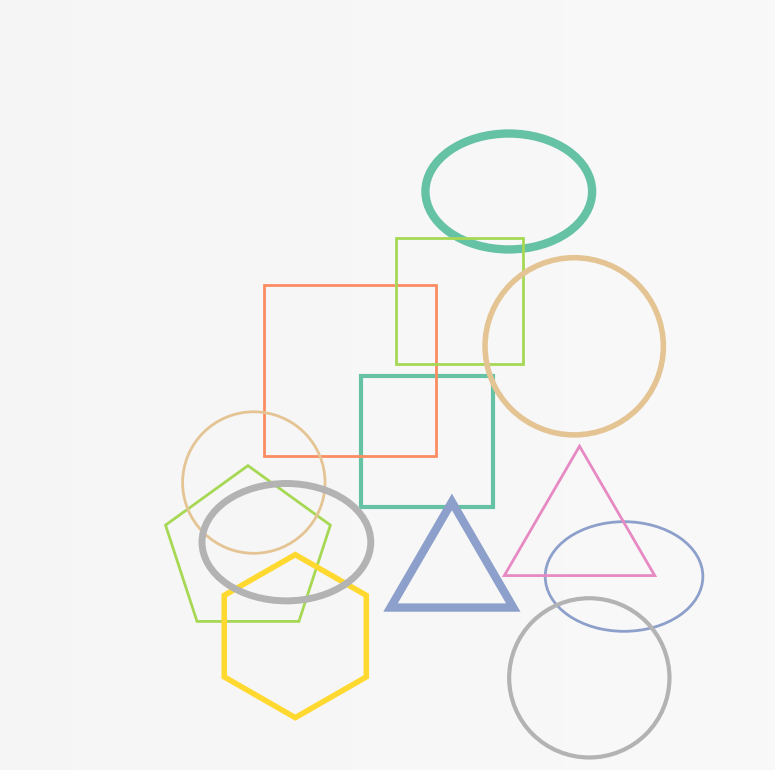[{"shape": "square", "thickness": 1.5, "radius": 0.42, "center": [0.551, 0.427]}, {"shape": "oval", "thickness": 3, "radius": 0.54, "center": [0.656, 0.751]}, {"shape": "square", "thickness": 1, "radius": 0.56, "center": [0.451, 0.519]}, {"shape": "oval", "thickness": 1, "radius": 0.51, "center": [0.805, 0.251]}, {"shape": "triangle", "thickness": 3, "radius": 0.46, "center": [0.583, 0.257]}, {"shape": "triangle", "thickness": 1, "radius": 0.56, "center": [0.748, 0.309]}, {"shape": "pentagon", "thickness": 1, "radius": 0.56, "center": [0.32, 0.283]}, {"shape": "square", "thickness": 1, "radius": 0.41, "center": [0.592, 0.609]}, {"shape": "hexagon", "thickness": 2, "radius": 0.53, "center": [0.381, 0.174]}, {"shape": "circle", "thickness": 2, "radius": 0.58, "center": [0.741, 0.55]}, {"shape": "circle", "thickness": 1, "radius": 0.46, "center": [0.328, 0.373]}, {"shape": "oval", "thickness": 2.5, "radius": 0.54, "center": [0.37, 0.296]}, {"shape": "circle", "thickness": 1.5, "radius": 0.52, "center": [0.76, 0.12]}]